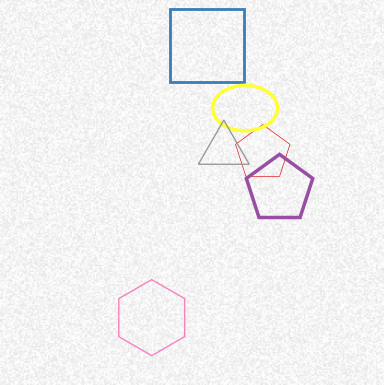[{"shape": "pentagon", "thickness": 0.5, "radius": 0.37, "center": [0.682, 0.602]}, {"shape": "square", "thickness": 2, "radius": 0.48, "center": [0.537, 0.881]}, {"shape": "pentagon", "thickness": 2.5, "radius": 0.45, "center": [0.726, 0.508]}, {"shape": "oval", "thickness": 2.5, "radius": 0.42, "center": [0.637, 0.719]}, {"shape": "hexagon", "thickness": 1, "radius": 0.49, "center": [0.394, 0.175]}, {"shape": "triangle", "thickness": 1, "radius": 0.38, "center": [0.581, 0.612]}]